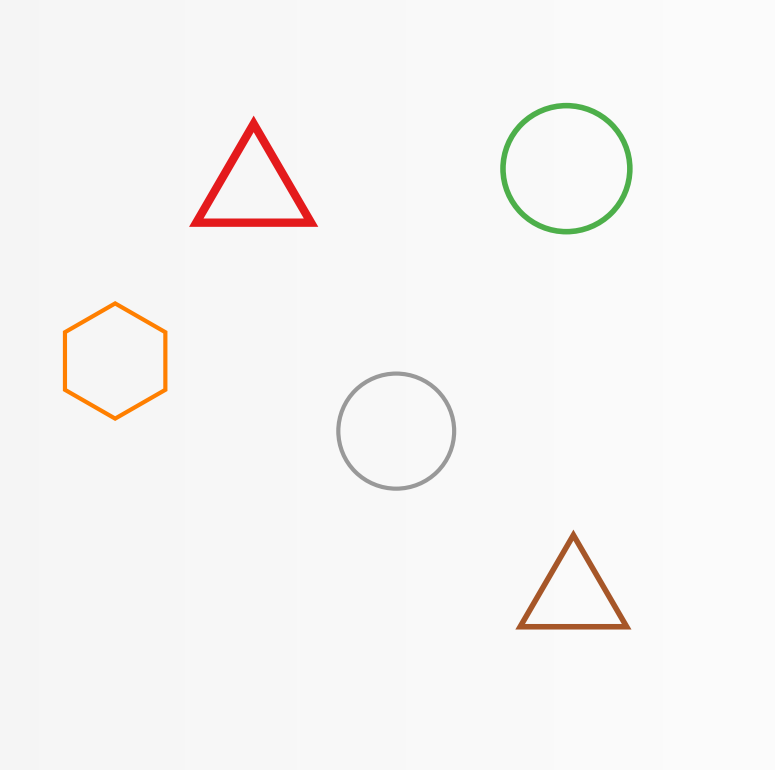[{"shape": "triangle", "thickness": 3, "radius": 0.43, "center": [0.327, 0.754]}, {"shape": "circle", "thickness": 2, "radius": 0.41, "center": [0.731, 0.781]}, {"shape": "hexagon", "thickness": 1.5, "radius": 0.37, "center": [0.149, 0.531]}, {"shape": "triangle", "thickness": 2, "radius": 0.4, "center": [0.74, 0.226]}, {"shape": "circle", "thickness": 1.5, "radius": 0.37, "center": [0.511, 0.44]}]